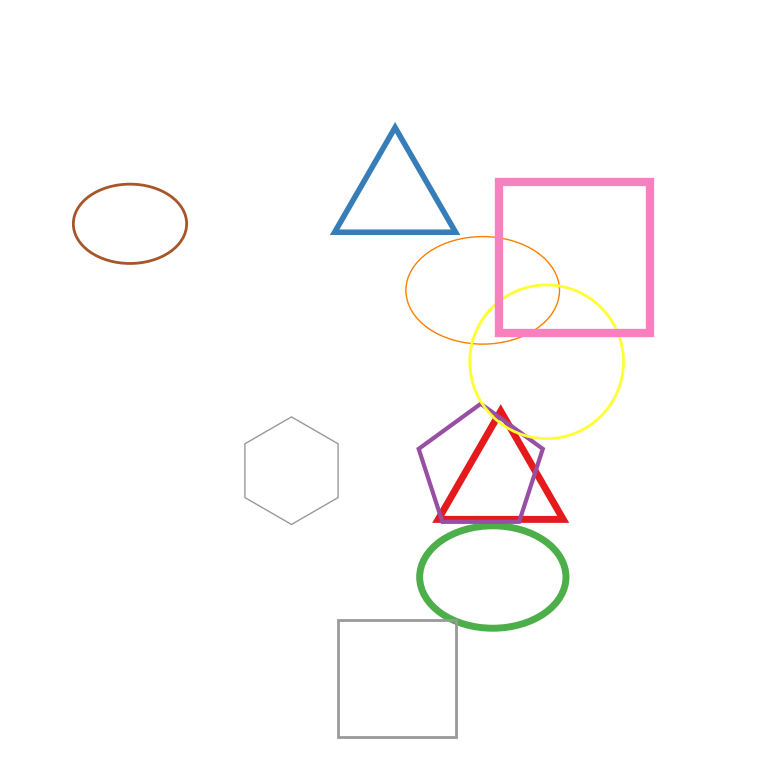[{"shape": "triangle", "thickness": 2.5, "radius": 0.47, "center": [0.65, 0.372]}, {"shape": "triangle", "thickness": 2, "radius": 0.45, "center": [0.513, 0.744]}, {"shape": "oval", "thickness": 2.5, "radius": 0.48, "center": [0.64, 0.251]}, {"shape": "pentagon", "thickness": 1.5, "radius": 0.42, "center": [0.624, 0.391]}, {"shape": "oval", "thickness": 0.5, "radius": 0.5, "center": [0.627, 0.623]}, {"shape": "circle", "thickness": 1, "radius": 0.5, "center": [0.71, 0.53]}, {"shape": "oval", "thickness": 1, "radius": 0.37, "center": [0.169, 0.709]}, {"shape": "square", "thickness": 3, "radius": 0.49, "center": [0.746, 0.666]}, {"shape": "hexagon", "thickness": 0.5, "radius": 0.35, "center": [0.379, 0.389]}, {"shape": "square", "thickness": 1, "radius": 0.38, "center": [0.516, 0.119]}]